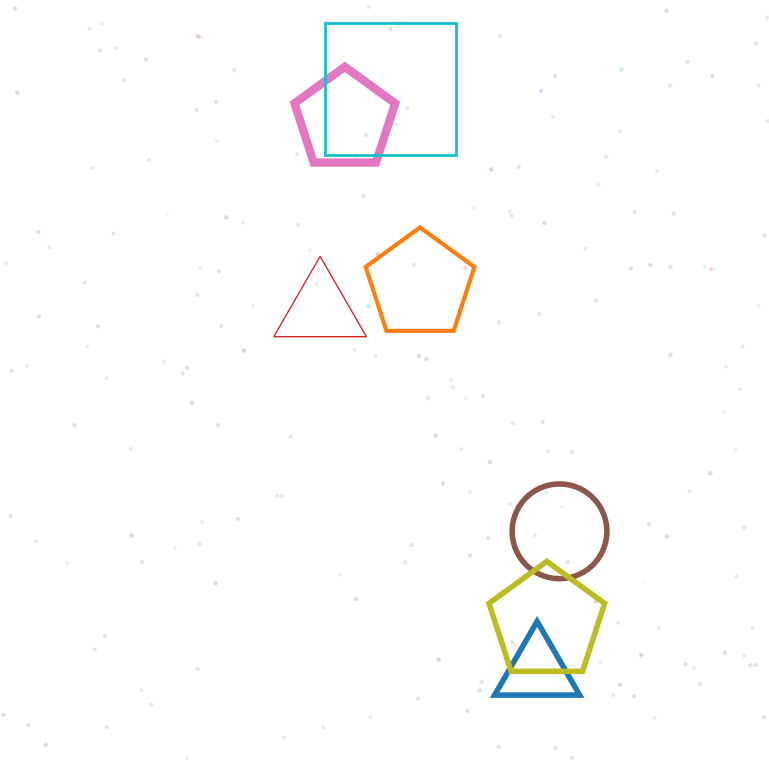[{"shape": "triangle", "thickness": 2, "radius": 0.32, "center": [0.698, 0.129]}, {"shape": "pentagon", "thickness": 1.5, "radius": 0.37, "center": [0.546, 0.63]}, {"shape": "triangle", "thickness": 0.5, "radius": 0.35, "center": [0.416, 0.597]}, {"shape": "circle", "thickness": 2, "radius": 0.31, "center": [0.727, 0.31]}, {"shape": "pentagon", "thickness": 3, "radius": 0.34, "center": [0.448, 0.845]}, {"shape": "pentagon", "thickness": 2, "radius": 0.39, "center": [0.71, 0.192]}, {"shape": "square", "thickness": 1, "radius": 0.43, "center": [0.507, 0.885]}]